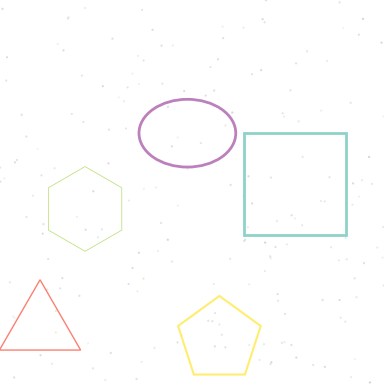[{"shape": "square", "thickness": 2, "radius": 0.66, "center": [0.765, 0.521]}, {"shape": "triangle", "thickness": 1, "radius": 0.61, "center": [0.104, 0.152]}, {"shape": "hexagon", "thickness": 0.5, "radius": 0.55, "center": [0.221, 0.457]}, {"shape": "oval", "thickness": 2, "radius": 0.63, "center": [0.487, 0.654]}, {"shape": "pentagon", "thickness": 1.5, "radius": 0.56, "center": [0.57, 0.118]}]